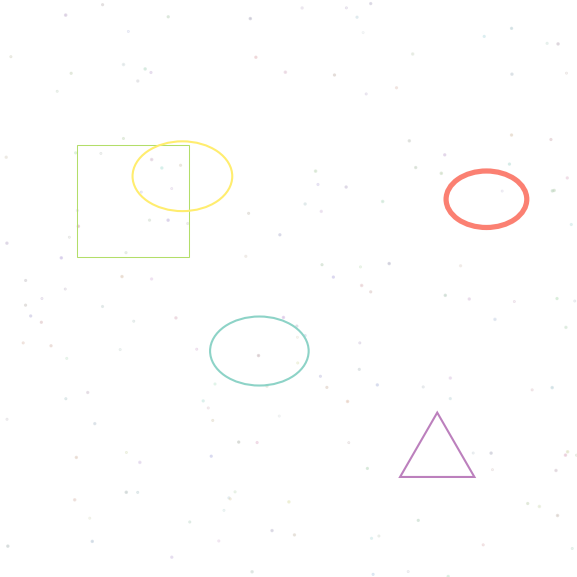[{"shape": "oval", "thickness": 1, "radius": 0.43, "center": [0.449, 0.391]}, {"shape": "oval", "thickness": 2.5, "radius": 0.35, "center": [0.842, 0.654]}, {"shape": "square", "thickness": 0.5, "radius": 0.48, "center": [0.23, 0.65]}, {"shape": "triangle", "thickness": 1, "radius": 0.37, "center": [0.757, 0.21]}, {"shape": "oval", "thickness": 1, "radius": 0.43, "center": [0.316, 0.694]}]